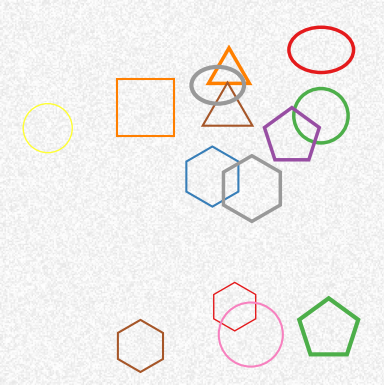[{"shape": "hexagon", "thickness": 1, "radius": 0.31, "center": [0.61, 0.203]}, {"shape": "oval", "thickness": 2.5, "radius": 0.42, "center": [0.834, 0.87]}, {"shape": "hexagon", "thickness": 1.5, "radius": 0.39, "center": [0.552, 0.541]}, {"shape": "pentagon", "thickness": 3, "radius": 0.4, "center": [0.854, 0.145]}, {"shape": "circle", "thickness": 2.5, "radius": 0.35, "center": [0.834, 0.699]}, {"shape": "pentagon", "thickness": 2.5, "radius": 0.37, "center": [0.758, 0.646]}, {"shape": "triangle", "thickness": 2.5, "radius": 0.31, "center": [0.595, 0.814]}, {"shape": "square", "thickness": 1.5, "radius": 0.37, "center": [0.378, 0.722]}, {"shape": "circle", "thickness": 1, "radius": 0.32, "center": [0.124, 0.667]}, {"shape": "triangle", "thickness": 1.5, "radius": 0.37, "center": [0.591, 0.711]}, {"shape": "hexagon", "thickness": 1.5, "radius": 0.34, "center": [0.365, 0.101]}, {"shape": "circle", "thickness": 1.5, "radius": 0.42, "center": [0.651, 0.131]}, {"shape": "oval", "thickness": 3, "radius": 0.34, "center": [0.566, 0.778]}, {"shape": "hexagon", "thickness": 2.5, "radius": 0.43, "center": [0.654, 0.51]}]